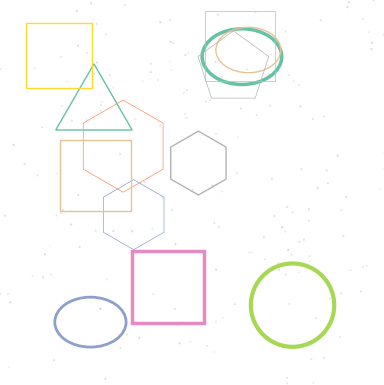[{"shape": "oval", "thickness": 2.5, "radius": 0.52, "center": [0.628, 0.853]}, {"shape": "triangle", "thickness": 1, "radius": 0.57, "center": [0.244, 0.72]}, {"shape": "hexagon", "thickness": 0.5, "radius": 0.6, "center": [0.32, 0.62]}, {"shape": "oval", "thickness": 2, "radius": 0.46, "center": [0.235, 0.163]}, {"shape": "hexagon", "thickness": 0.5, "radius": 0.46, "center": [0.347, 0.442]}, {"shape": "square", "thickness": 2.5, "radius": 0.47, "center": [0.436, 0.254]}, {"shape": "square", "thickness": 0.5, "radius": 0.45, "center": [0.624, 0.88]}, {"shape": "circle", "thickness": 3, "radius": 0.54, "center": [0.76, 0.207]}, {"shape": "square", "thickness": 1, "radius": 0.43, "center": [0.154, 0.856]}, {"shape": "square", "thickness": 1, "radius": 0.46, "center": [0.247, 0.544]}, {"shape": "oval", "thickness": 1, "radius": 0.42, "center": [0.645, 0.87]}, {"shape": "hexagon", "thickness": 1, "radius": 0.41, "center": [0.515, 0.576]}, {"shape": "pentagon", "thickness": 0.5, "radius": 0.48, "center": [0.606, 0.823]}]